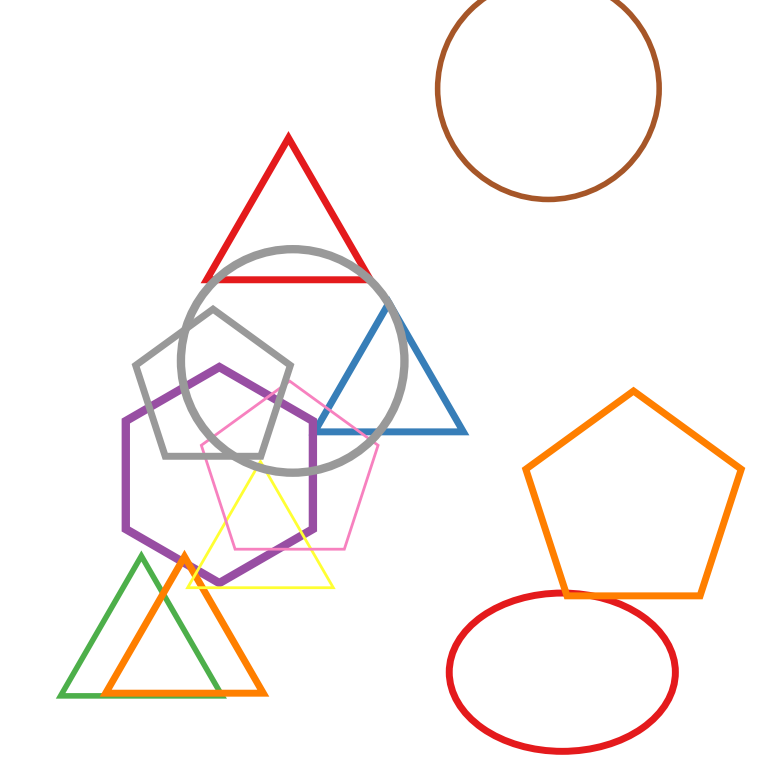[{"shape": "triangle", "thickness": 2.5, "radius": 0.61, "center": [0.375, 0.698]}, {"shape": "oval", "thickness": 2.5, "radius": 0.73, "center": [0.73, 0.127]}, {"shape": "triangle", "thickness": 2.5, "radius": 0.56, "center": [0.505, 0.495]}, {"shape": "triangle", "thickness": 2, "radius": 0.61, "center": [0.184, 0.157]}, {"shape": "hexagon", "thickness": 3, "radius": 0.7, "center": [0.285, 0.383]}, {"shape": "triangle", "thickness": 2.5, "radius": 0.59, "center": [0.24, 0.159]}, {"shape": "pentagon", "thickness": 2.5, "radius": 0.74, "center": [0.823, 0.345]}, {"shape": "triangle", "thickness": 1, "radius": 0.55, "center": [0.338, 0.291]}, {"shape": "circle", "thickness": 2, "radius": 0.72, "center": [0.712, 0.885]}, {"shape": "pentagon", "thickness": 1, "radius": 0.6, "center": [0.376, 0.384]}, {"shape": "circle", "thickness": 3, "radius": 0.73, "center": [0.38, 0.531]}, {"shape": "pentagon", "thickness": 2.5, "radius": 0.53, "center": [0.277, 0.493]}]